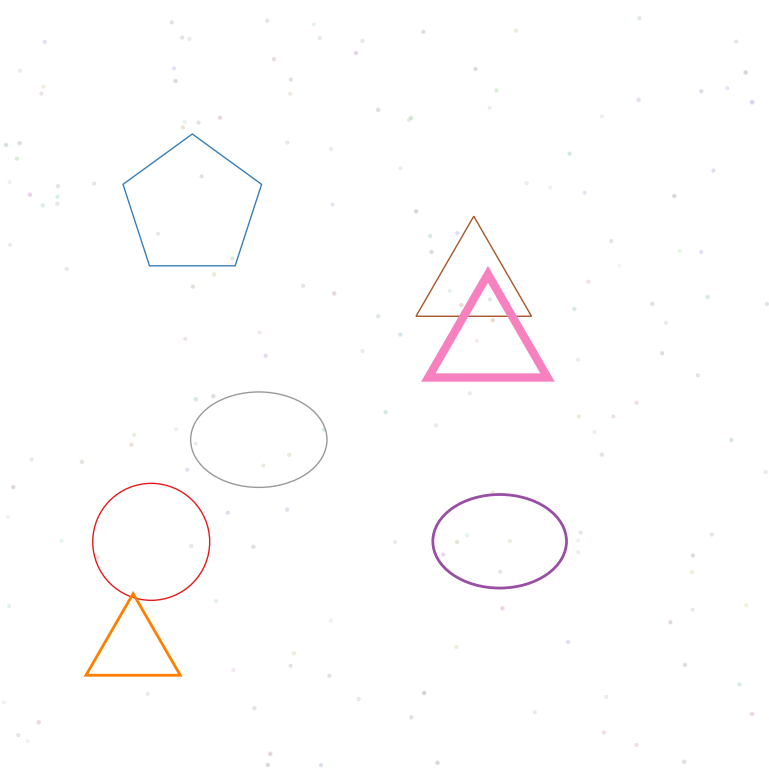[{"shape": "circle", "thickness": 0.5, "radius": 0.38, "center": [0.196, 0.296]}, {"shape": "pentagon", "thickness": 0.5, "radius": 0.47, "center": [0.25, 0.731]}, {"shape": "oval", "thickness": 1, "radius": 0.43, "center": [0.649, 0.297]}, {"shape": "triangle", "thickness": 1, "radius": 0.35, "center": [0.173, 0.158]}, {"shape": "triangle", "thickness": 0.5, "radius": 0.43, "center": [0.615, 0.633]}, {"shape": "triangle", "thickness": 3, "radius": 0.45, "center": [0.634, 0.554]}, {"shape": "oval", "thickness": 0.5, "radius": 0.44, "center": [0.336, 0.429]}]